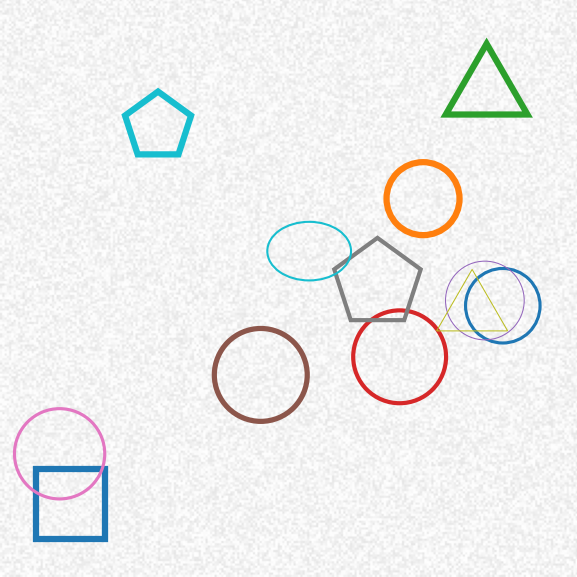[{"shape": "square", "thickness": 3, "radius": 0.3, "center": [0.122, 0.126]}, {"shape": "circle", "thickness": 1.5, "radius": 0.32, "center": [0.871, 0.47]}, {"shape": "circle", "thickness": 3, "radius": 0.32, "center": [0.733, 0.655]}, {"shape": "triangle", "thickness": 3, "radius": 0.41, "center": [0.843, 0.842]}, {"shape": "circle", "thickness": 2, "radius": 0.4, "center": [0.692, 0.381]}, {"shape": "circle", "thickness": 0.5, "radius": 0.34, "center": [0.84, 0.479]}, {"shape": "circle", "thickness": 2.5, "radius": 0.4, "center": [0.452, 0.35]}, {"shape": "circle", "thickness": 1.5, "radius": 0.39, "center": [0.103, 0.213]}, {"shape": "pentagon", "thickness": 2, "radius": 0.39, "center": [0.654, 0.508]}, {"shape": "triangle", "thickness": 0.5, "radius": 0.35, "center": [0.818, 0.462]}, {"shape": "pentagon", "thickness": 3, "radius": 0.3, "center": [0.274, 0.78]}, {"shape": "oval", "thickness": 1, "radius": 0.36, "center": [0.535, 0.564]}]